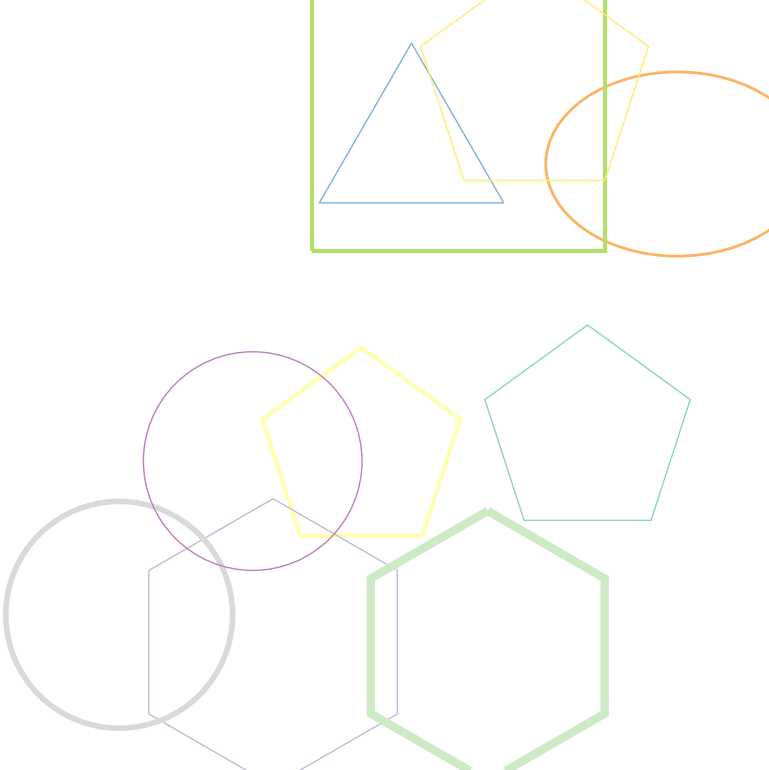[{"shape": "pentagon", "thickness": 0.5, "radius": 0.7, "center": [0.763, 0.438]}, {"shape": "pentagon", "thickness": 1.5, "radius": 0.68, "center": [0.469, 0.414]}, {"shape": "hexagon", "thickness": 0.5, "radius": 0.93, "center": [0.355, 0.166]}, {"shape": "triangle", "thickness": 0.5, "radius": 0.69, "center": [0.534, 0.806]}, {"shape": "oval", "thickness": 1, "radius": 0.85, "center": [0.88, 0.787]}, {"shape": "square", "thickness": 1.5, "radius": 0.95, "center": [0.596, 0.864]}, {"shape": "circle", "thickness": 2, "radius": 0.74, "center": [0.155, 0.202]}, {"shape": "circle", "thickness": 0.5, "radius": 0.71, "center": [0.328, 0.401]}, {"shape": "hexagon", "thickness": 3, "radius": 0.88, "center": [0.633, 0.161]}, {"shape": "pentagon", "thickness": 0.5, "radius": 0.78, "center": [0.694, 0.892]}]